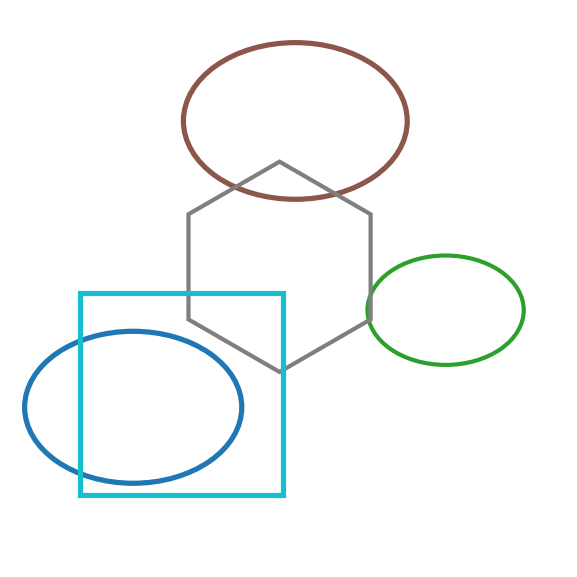[{"shape": "oval", "thickness": 2.5, "radius": 0.94, "center": [0.231, 0.294]}, {"shape": "oval", "thickness": 2, "radius": 0.68, "center": [0.772, 0.462]}, {"shape": "oval", "thickness": 2.5, "radius": 0.97, "center": [0.511, 0.79]}, {"shape": "hexagon", "thickness": 2, "radius": 0.91, "center": [0.484, 0.537]}, {"shape": "square", "thickness": 2.5, "radius": 0.88, "center": [0.315, 0.317]}]